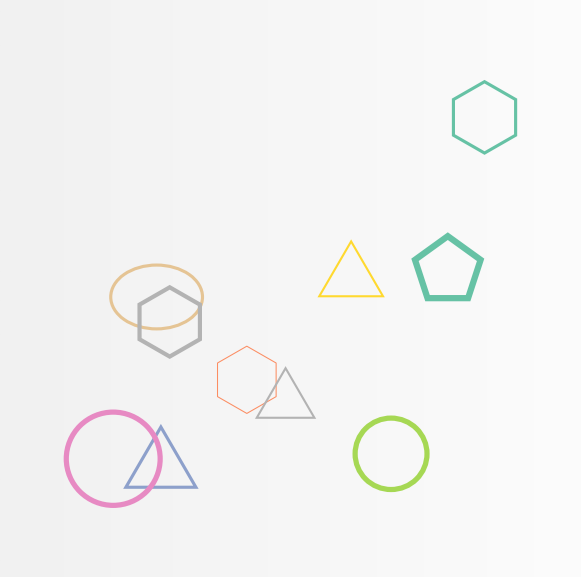[{"shape": "hexagon", "thickness": 1.5, "radius": 0.31, "center": [0.834, 0.796]}, {"shape": "pentagon", "thickness": 3, "radius": 0.3, "center": [0.77, 0.531]}, {"shape": "hexagon", "thickness": 0.5, "radius": 0.29, "center": [0.425, 0.341]}, {"shape": "triangle", "thickness": 1.5, "radius": 0.35, "center": [0.277, 0.19]}, {"shape": "circle", "thickness": 2.5, "radius": 0.4, "center": [0.195, 0.205]}, {"shape": "circle", "thickness": 2.5, "radius": 0.31, "center": [0.673, 0.213]}, {"shape": "triangle", "thickness": 1, "radius": 0.32, "center": [0.604, 0.518]}, {"shape": "oval", "thickness": 1.5, "radius": 0.39, "center": [0.269, 0.485]}, {"shape": "hexagon", "thickness": 2, "radius": 0.3, "center": [0.292, 0.442]}, {"shape": "triangle", "thickness": 1, "radius": 0.29, "center": [0.491, 0.304]}]